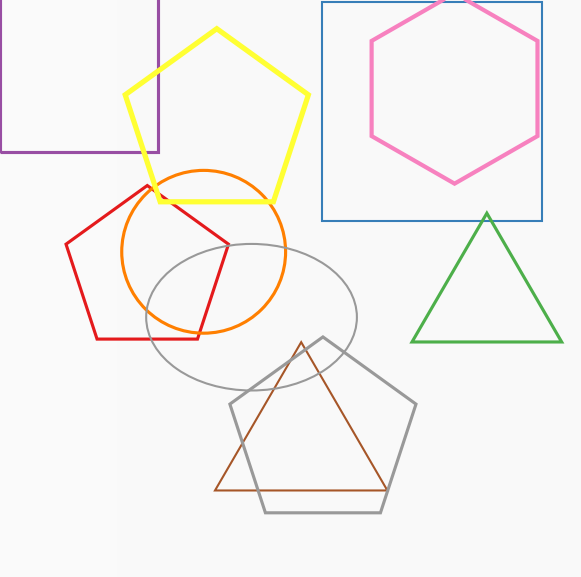[{"shape": "pentagon", "thickness": 1.5, "radius": 0.73, "center": [0.253, 0.531]}, {"shape": "square", "thickness": 1, "radius": 0.95, "center": [0.743, 0.806]}, {"shape": "triangle", "thickness": 1.5, "radius": 0.74, "center": [0.838, 0.481]}, {"shape": "square", "thickness": 1.5, "radius": 0.68, "center": [0.137, 0.872]}, {"shape": "circle", "thickness": 1.5, "radius": 0.7, "center": [0.35, 0.563]}, {"shape": "pentagon", "thickness": 2.5, "radius": 0.83, "center": [0.373, 0.784]}, {"shape": "triangle", "thickness": 1, "radius": 0.86, "center": [0.518, 0.235]}, {"shape": "hexagon", "thickness": 2, "radius": 0.82, "center": [0.782, 0.846]}, {"shape": "oval", "thickness": 1, "radius": 0.91, "center": [0.433, 0.45]}, {"shape": "pentagon", "thickness": 1.5, "radius": 0.84, "center": [0.556, 0.247]}]